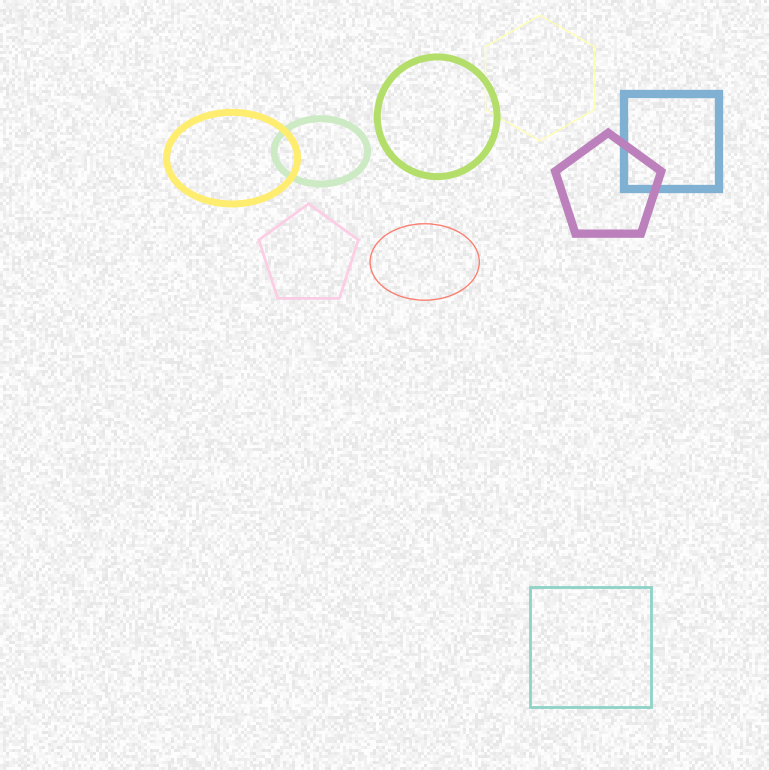[{"shape": "square", "thickness": 1, "radius": 0.39, "center": [0.767, 0.16]}, {"shape": "hexagon", "thickness": 0.5, "radius": 0.41, "center": [0.701, 0.899]}, {"shape": "oval", "thickness": 0.5, "radius": 0.35, "center": [0.552, 0.66]}, {"shape": "square", "thickness": 3, "radius": 0.31, "center": [0.872, 0.816]}, {"shape": "circle", "thickness": 2.5, "radius": 0.39, "center": [0.568, 0.848]}, {"shape": "pentagon", "thickness": 1, "radius": 0.34, "center": [0.401, 0.667]}, {"shape": "pentagon", "thickness": 3, "radius": 0.36, "center": [0.79, 0.755]}, {"shape": "oval", "thickness": 2.5, "radius": 0.3, "center": [0.417, 0.803]}, {"shape": "oval", "thickness": 2.5, "radius": 0.43, "center": [0.301, 0.795]}]